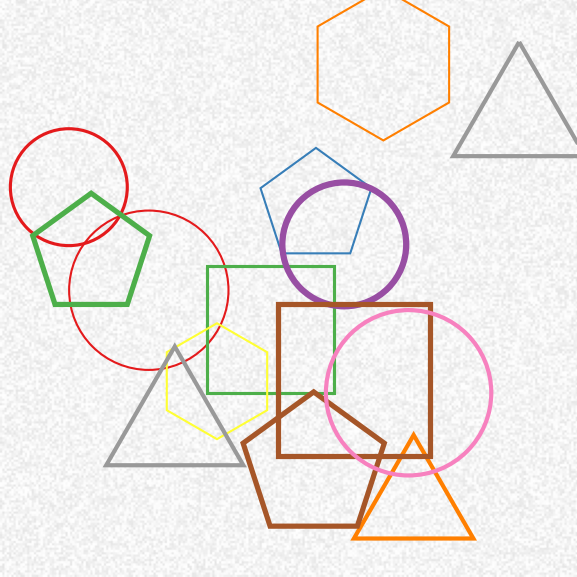[{"shape": "circle", "thickness": 1.5, "radius": 0.51, "center": [0.119, 0.675]}, {"shape": "circle", "thickness": 1, "radius": 0.69, "center": [0.258, 0.497]}, {"shape": "pentagon", "thickness": 1, "radius": 0.5, "center": [0.547, 0.642]}, {"shape": "square", "thickness": 1.5, "radius": 0.55, "center": [0.468, 0.429]}, {"shape": "pentagon", "thickness": 2.5, "radius": 0.53, "center": [0.158, 0.558]}, {"shape": "circle", "thickness": 3, "radius": 0.54, "center": [0.596, 0.576]}, {"shape": "triangle", "thickness": 2, "radius": 0.6, "center": [0.716, 0.126]}, {"shape": "hexagon", "thickness": 1, "radius": 0.66, "center": [0.664, 0.887]}, {"shape": "hexagon", "thickness": 1, "radius": 0.5, "center": [0.376, 0.339]}, {"shape": "square", "thickness": 2.5, "radius": 0.66, "center": [0.613, 0.341]}, {"shape": "pentagon", "thickness": 2.5, "radius": 0.64, "center": [0.543, 0.192]}, {"shape": "circle", "thickness": 2, "radius": 0.72, "center": [0.708, 0.319]}, {"shape": "triangle", "thickness": 2, "radius": 0.66, "center": [0.899, 0.795]}, {"shape": "triangle", "thickness": 2, "radius": 0.69, "center": [0.303, 0.262]}]